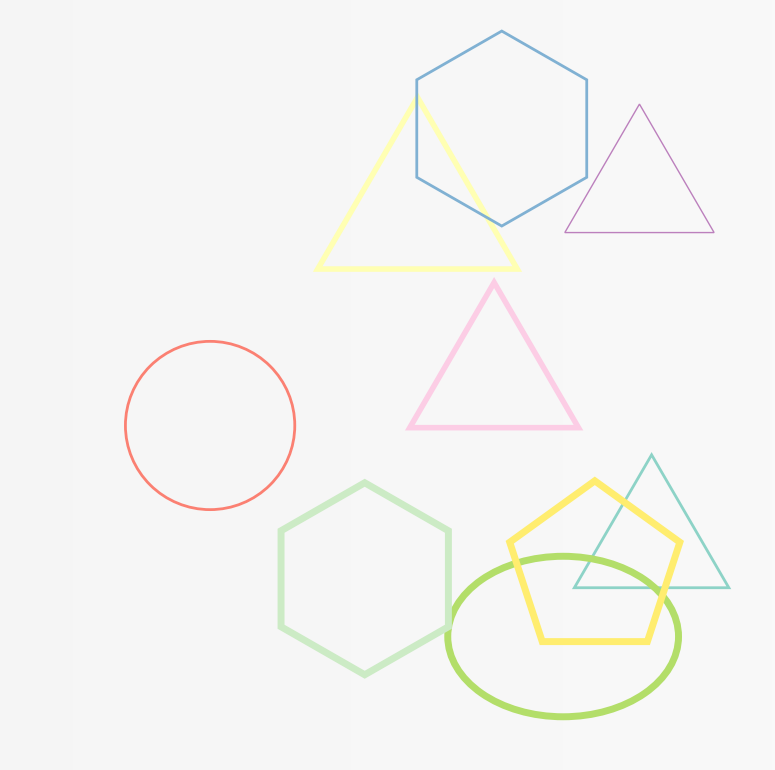[{"shape": "triangle", "thickness": 1, "radius": 0.58, "center": [0.841, 0.294]}, {"shape": "triangle", "thickness": 2, "radius": 0.74, "center": [0.539, 0.725]}, {"shape": "circle", "thickness": 1, "radius": 0.55, "center": [0.271, 0.447]}, {"shape": "hexagon", "thickness": 1, "radius": 0.63, "center": [0.647, 0.833]}, {"shape": "oval", "thickness": 2.5, "radius": 0.74, "center": [0.727, 0.173]}, {"shape": "triangle", "thickness": 2, "radius": 0.63, "center": [0.638, 0.507]}, {"shape": "triangle", "thickness": 0.5, "radius": 0.56, "center": [0.825, 0.754]}, {"shape": "hexagon", "thickness": 2.5, "radius": 0.62, "center": [0.471, 0.248]}, {"shape": "pentagon", "thickness": 2.5, "radius": 0.58, "center": [0.767, 0.26]}]